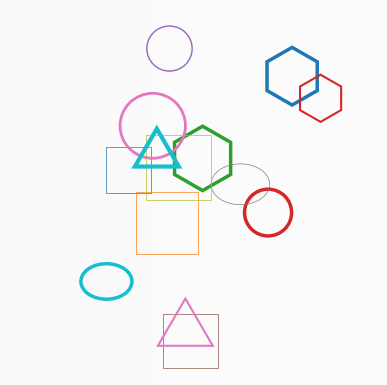[{"shape": "hexagon", "thickness": 2.5, "radius": 0.37, "center": [0.754, 0.802]}, {"shape": "square", "thickness": 0.5, "radius": 0.3, "center": [0.331, 0.559]}, {"shape": "square", "thickness": 0.5, "radius": 0.4, "center": [0.43, 0.421]}, {"shape": "hexagon", "thickness": 2.5, "radius": 0.42, "center": [0.523, 0.589]}, {"shape": "hexagon", "thickness": 1.5, "radius": 0.31, "center": [0.827, 0.745]}, {"shape": "circle", "thickness": 2.5, "radius": 0.3, "center": [0.692, 0.448]}, {"shape": "circle", "thickness": 1, "radius": 0.29, "center": [0.437, 0.874]}, {"shape": "square", "thickness": 0.5, "radius": 0.35, "center": [0.491, 0.115]}, {"shape": "circle", "thickness": 2, "radius": 0.42, "center": [0.394, 0.673]}, {"shape": "triangle", "thickness": 1.5, "radius": 0.41, "center": [0.478, 0.143]}, {"shape": "oval", "thickness": 0.5, "radius": 0.38, "center": [0.62, 0.521]}, {"shape": "square", "thickness": 0.5, "radius": 0.42, "center": [0.461, 0.565]}, {"shape": "oval", "thickness": 2.5, "radius": 0.33, "center": [0.275, 0.269]}, {"shape": "triangle", "thickness": 3, "radius": 0.33, "center": [0.405, 0.6]}]